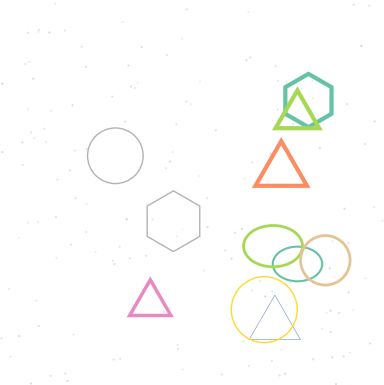[{"shape": "oval", "thickness": 1.5, "radius": 0.32, "center": [0.773, 0.314]}, {"shape": "hexagon", "thickness": 3, "radius": 0.35, "center": [0.801, 0.739]}, {"shape": "triangle", "thickness": 3, "radius": 0.39, "center": [0.73, 0.556]}, {"shape": "triangle", "thickness": 0.5, "radius": 0.38, "center": [0.714, 0.157]}, {"shape": "triangle", "thickness": 2.5, "radius": 0.31, "center": [0.39, 0.211]}, {"shape": "triangle", "thickness": 3, "radius": 0.33, "center": [0.772, 0.7]}, {"shape": "oval", "thickness": 2, "radius": 0.38, "center": [0.709, 0.361]}, {"shape": "circle", "thickness": 1, "radius": 0.43, "center": [0.686, 0.196]}, {"shape": "circle", "thickness": 2, "radius": 0.32, "center": [0.845, 0.324]}, {"shape": "circle", "thickness": 1, "radius": 0.36, "center": [0.3, 0.595]}, {"shape": "hexagon", "thickness": 1, "radius": 0.39, "center": [0.451, 0.425]}]